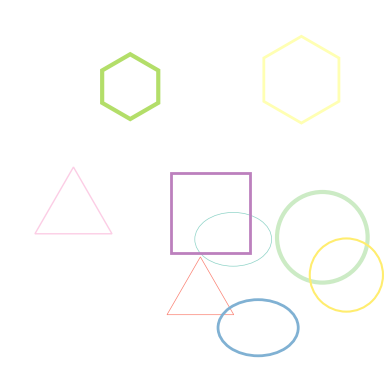[{"shape": "oval", "thickness": 0.5, "radius": 0.5, "center": [0.606, 0.378]}, {"shape": "hexagon", "thickness": 2, "radius": 0.56, "center": [0.783, 0.793]}, {"shape": "triangle", "thickness": 0.5, "radius": 0.5, "center": [0.52, 0.233]}, {"shape": "oval", "thickness": 2, "radius": 0.52, "center": [0.67, 0.149]}, {"shape": "hexagon", "thickness": 3, "radius": 0.42, "center": [0.338, 0.775]}, {"shape": "triangle", "thickness": 1, "radius": 0.58, "center": [0.191, 0.451]}, {"shape": "square", "thickness": 2, "radius": 0.52, "center": [0.547, 0.448]}, {"shape": "circle", "thickness": 3, "radius": 0.59, "center": [0.837, 0.384]}, {"shape": "circle", "thickness": 1.5, "radius": 0.48, "center": [0.9, 0.286]}]